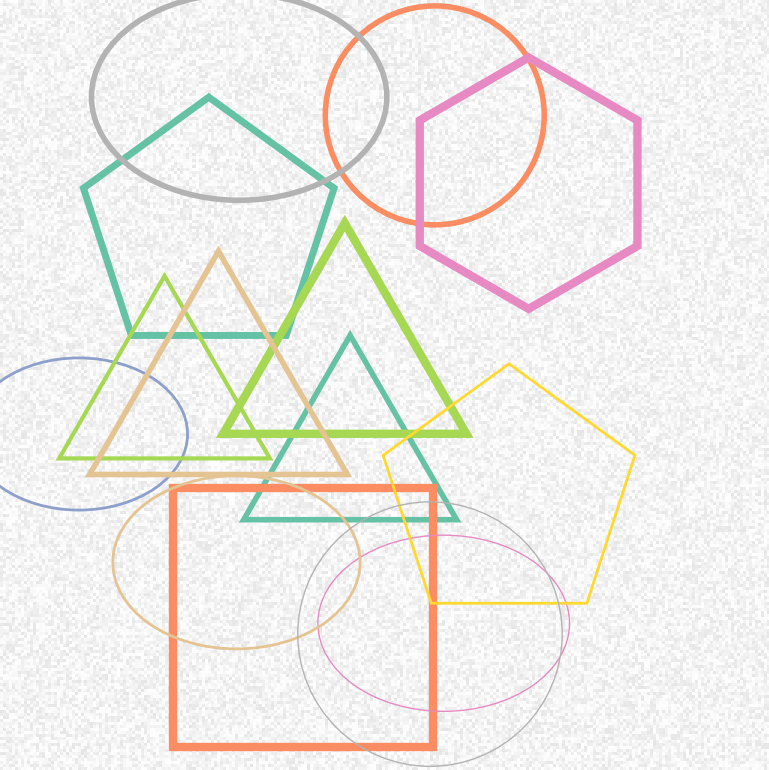[{"shape": "triangle", "thickness": 2, "radius": 0.8, "center": [0.455, 0.405]}, {"shape": "pentagon", "thickness": 2.5, "radius": 0.86, "center": [0.271, 0.703]}, {"shape": "circle", "thickness": 2, "radius": 0.71, "center": [0.565, 0.85]}, {"shape": "square", "thickness": 3, "radius": 0.84, "center": [0.394, 0.198]}, {"shape": "oval", "thickness": 1, "radius": 0.71, "center": [0.102, 0.436]}, {"shape": "oval", "thickness": 0.5, "radius": 0.82, "center": [0.576, 0.191]}, {"shape": "hexagon", "thickness": 3, "radius": 0.82, "center": [0.687, 0.762]}, {"shape": "triangle", "thickness": 3, "radius": 0.91, "center": [0.448, 0.528]}, {"shape": "triangle", "thickness": 1.5, "radius": 0.79, "center": [0.214, 0.484]}, {"shape": "pentagon", "thickness": 1, "radius": 0.86, "center": [0.661, 0.356]}, {"shape": "triangle", "thickness": 2, "radius": 0.97, "center": [0.284, 0.48]}, {"shape": "oval", "thickness": 1, "radius": 0.8, "center": [0.307, 0.27]}, {"shape": "circle", "thickness": 0.5, "radius": 0.86, "center": [0.558, 0.176]}, {"shape": "oval", "thickness": 2, "radius": 0.96, "center": [0.311, 0.874]}]